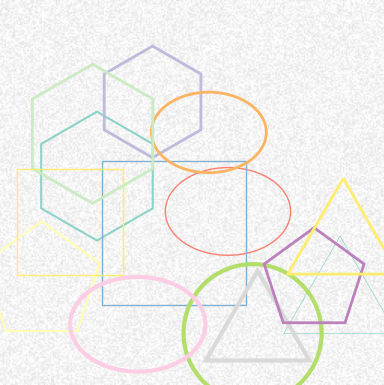[{"shape": "hexagon", "thickness": 1.5, "radius": 0.84, "center": [0.252, 0.543]}, {"shape": "triangle", "thickness": 0.5, "radius": 0.85, "center": [0.883, 0.218]}, {"shape": "pentagon", "thickness": 1.5, "radius": 0.79, "center": [0.108, 0.268]}, {"shape": "hexagon", "thickness": 2, "radius": 0.72, "center": [0.396, 0.735]}, {"shape": "oval", "thickness": 1, "radius": 0.81, "center": [0.592, 0.451]}, {"shape": "square", "thickness": 1, "radius": 0.93, "center": [0.452, 0.395]}, {"shape": "oval", "thickness": 2, "radius": 0.75, "center": [0.542, 0.656]}, {"shape": "circle", "thickness": 3, "radius": 0.9, "center": [0.656, 0.135]}, {"shape": "oval", "thickness": 3, "radius": 0.88, "center": [0.358, 0.158]}, {"shape": "triangle", "thickness": 3, "radius": 0.78, "center": [0.669, 0.141]}, {"shape": "pentagon", "thickness": 2, "radius": 0.68, "center": [0.816, 0.272]}, {"shape": "hexagon", "thickness": 2, "radius": 0.9, "center": [0.24, 0.653]}, {"shape": "square", "thickness": 1, "radius": 0.69, "center": [0.182, 0.424]}, {"shape": "triangle", "thickness": 2, "radius": 0.83, "center": [0.891, 0.371]}]